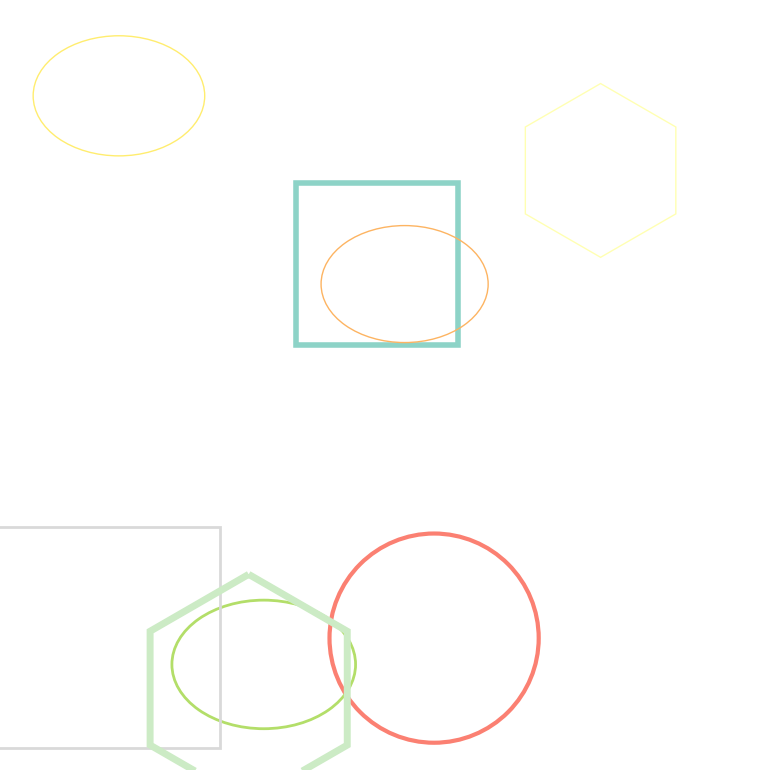[{"shape": "square", "thickness": 2, "radius": 0.53, "center": [0.49, 0.657]}, {"shape": "hexagon", "thickness": 0.5, "radius": 0.56, "center": [0.78, 0.779]}, {"shape": "circle", "thickness": 1.5, "radius": 0.68, "center": [0.564, 0.171]}, {"shape": "oval", "thickness": 0.5, "radius": 0.54, "center": [0.525, 0.631]}, {"shape": "oval", "thickness": 1, "radius": 0.6, "center": [0.343, 0.137]}, {"shape": "square", "thickness": 1, "radius": 0.72, "center": [0.141, 0.172]}, {"shape": "hexagon", "thickness": 2.5, "radius": 0.74, "center": [0.323, 0.106]}, {"shape": "oval", "thickness": 0.5, "radius": 0.56, "center": [0.154, 0.876]}]